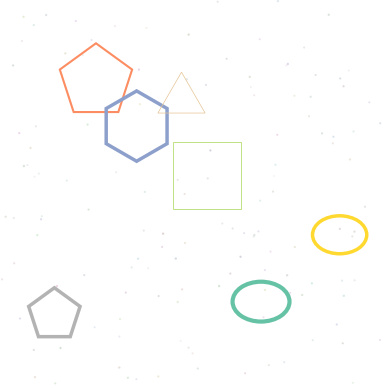[{"shape": "oval", "thickness": 3, "radius": 0.37, "center": [0.678, 0.217]}, {"shape": "pentagon", "thickness": 1.5, "radius": 0.49, "center": [0.249, 0.789]}, {"shape": "hexagon", "thickness": 2.5, "radius": 0.46, "center": [0.355, 0.673]}, {"shape": "square", "thickness": 0.5, "radius": 0.44, "center": [0.538, 0.544]}, {"shape": "oval", "thickness": 2.5, "radius": 0.35, "center": [0.882, 0.39]}, {"shape": "triangle", "thickness": 0.5, "radius": 0.35, "center": [0.471, 0.742]}, {"shape": "pentagon", "thickness": 2.5, "radius": 0.35, "center": [0.141, 0.182]}]